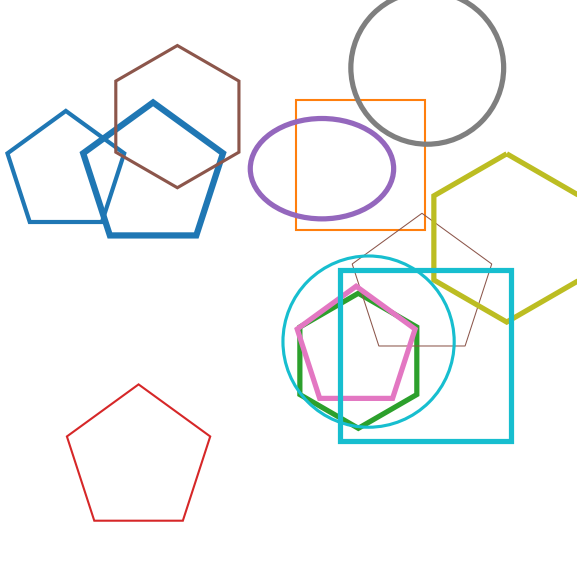[{"shape": "pentagon", "thickness": 3, "radius": 0.64, "center": [0.265, 0.694]}, {"shape": "pentagon", "thickness": 2, "radius": 0.53, "center": [0.114, 0.701]}, {"shape": "square", "thickness": 1, "radius": 0.56, "center": [0.624, 0.714]}, {"shape": "hexagon", "thickness": 2.5, "radius": 0.58, "center": [0.621, 0.374]}, {"shape": "pentagon", "thickness": 1, "radius": 0.65, "center": [0.24, 0.203]}, {"shape": "oval", "thickness": 2.5, "radius": 0.62, "center": [0.558, 0.707]}, {"shape": "hexagon", "thickness": 1.5, "radius": 0.62, "center": [0.307, 0.797]}, {"shape": "pentagon", "thickness": 0.5, "radius": 0.64, "center": [0.731, 0.503]}, {"shape": "pentagon", "thickness": 2.5, "radius": 0.54, "center": [0.617, 0.396]}, {"shape": "circle", "thickness": 2.5, "radius": 0.66, "center": [0.74, 0.882]}, {"shape": "hexagon", "thickness": 2.5, "radius": 0.73, "center": [0.877, 0.587]}, {"shape": "circle", "thickness": 1.5, "radius": 0.74, "center": [0.638, 0.408]}, {"shape": "square", "thickness": 2.5, "radius": 0.74, "center": [0.737, 0.384]}]